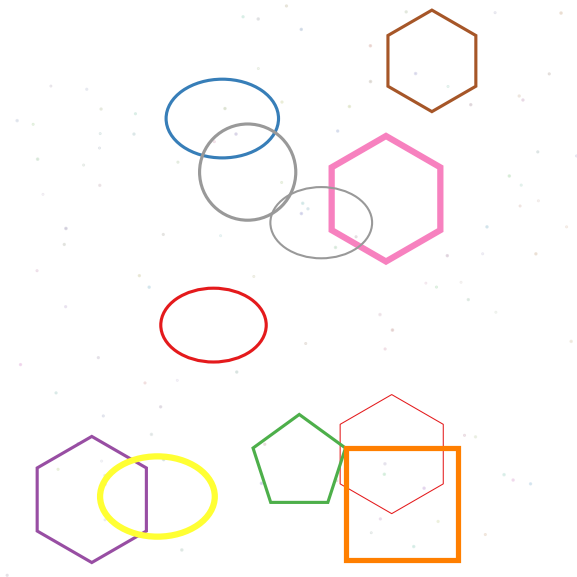[{"shape": "hexagon", "thickness": 0.5, "radius": 0.52, "center": [0.678, 0.213]}, {"shape": "oval", "thickness": 1.5, "radius": 0.46, "center": [0.37, 0.436]}, {"shape": "oval", "thickness": 1.5, "radius": 0.49, "center": [0.385, 0.794]}, {"shape": "pentagon", "thickness": 1.5, "radius": 0.42, "center": [0.518, 0.197]}, {"shape": "hexagon", "thickness": 1.5, "radius": 0.55, "center": [0.159, 0.134]}, {"shape": "square", "thickness": 2.5, "radius": 0.49, "center": [0.696, 0.127]}, {"shape": "oval", "thickness": 3, "radius": 0.5, "center": [0.273, 0.139]}, {"shape": "hexagon", "thickness": 1.5, "radius": 0.44, "center": [0.748, 0.894]}, {"shape": "hexagon", "thickness": 3, "radius": 0.54, "center": [0.668, 0.655]}, {"shape": "oval", "thickness": 1, "radius": 0.44, "center": [0.556, 0.614]}, {"shape": "circle", "thickness": 1.5, "radius": 0.42, "center": [0.429, 0.701]}]